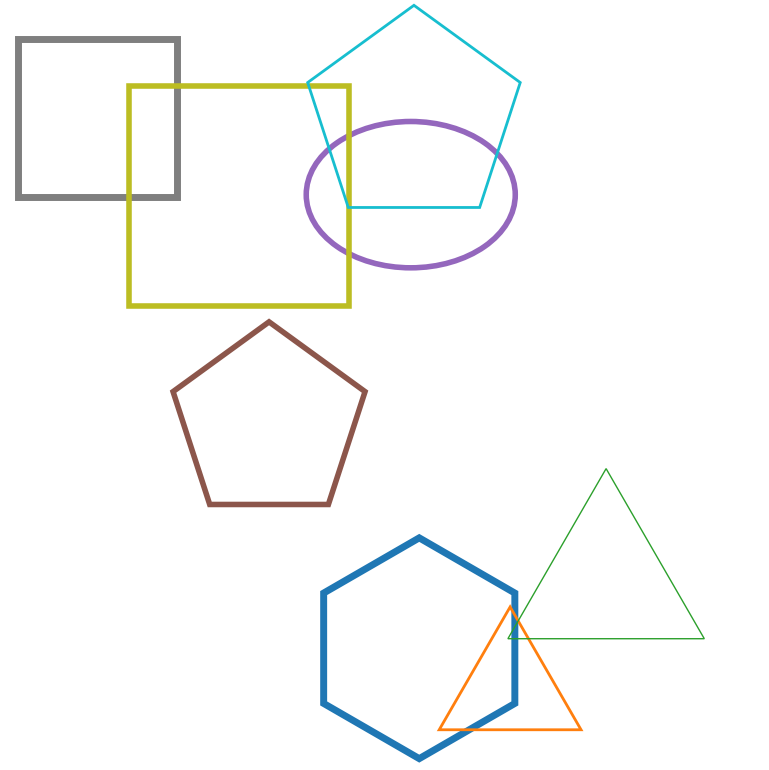[{"shape": "hexagon", "thickness": 2.5, "radius": 0.72, "center": [0.544, 0.158]}, {"shape": "triangle", "thickness": 1, "radius": 0.53, "center": [0.663, 0.105]}, {"shape": "triangle", "thickness": 0.5, "radius": 0.74, "center": [0.787, 0.244]}, {"shape": "oval", "thickness": 2, "radius": 0.68, "center": [0.533, 0.747]}, {"shape": "pentagon", "thickness": 2, "radius": 0.66, "center": [0.349, 0.451]}, {"shape": "square", "thickness": 2.5, "radius": 0.51, "center": [0.127, 0.846]}, {"shape": "square", "thickness": 2, "radius": 0.71, "center": [0.31, 0.745]}, {"shape": "pentagon", "thickness": 1, "radius": 0.73, "center": [0.538, 0.848]}]